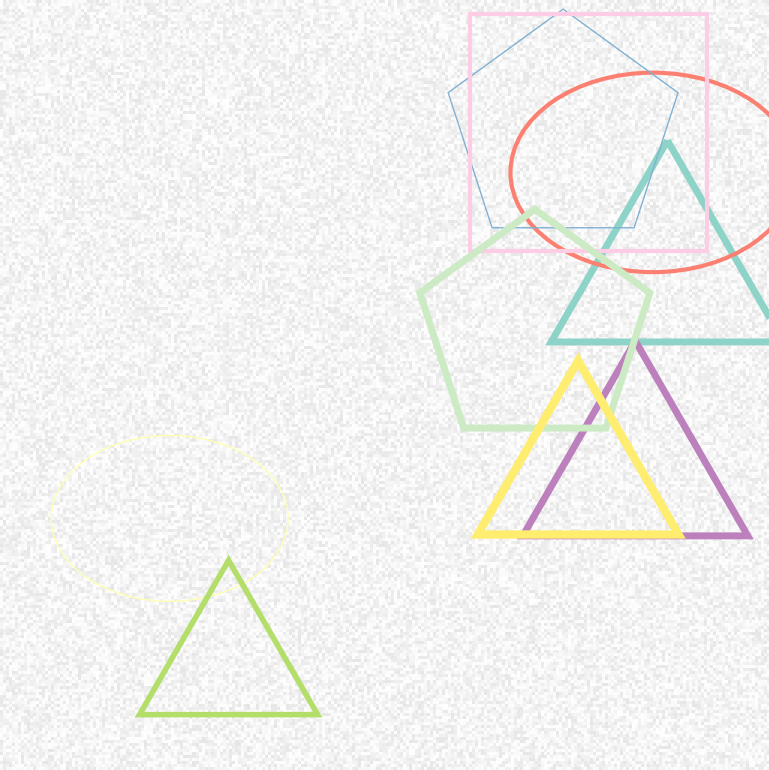[{"shape": "triangle", "thickness": 2.5, "radius": 0.87, "center": [0.867, 0.643]}, {"shape": "oval", "thickness": 0.5, "radius": 0.77, "center": [0.22, 0.327]}, {"shape": "oval", "thickness": 1.5, "radius": 0.93, "center": [0.848, 0.776]}, {"shape": "pentagon", "thickness": 0.5, "radius": 0.78, "center": [0.731, 0.831]}, {"shape": "triangle", "thickness": 2, "radius": 0.67, "center": [0.297, 0.139]}, {"shape": "square", "thickness": 1.5, "radius": 0.77, "center": [0.764, 0.828]}, {"shape": "triangle", "thickness": 2.5, "radius": 0.84, "center": [0.825, 0.388]}, {"shape": "pentagon", "thickness": 2.5, "radius": 0.79, "center": [0.695, 0.571]}, {"shape": "triangle", "thickness": 3, "radius": 0.75, "center": [0.751, 0.381]}]